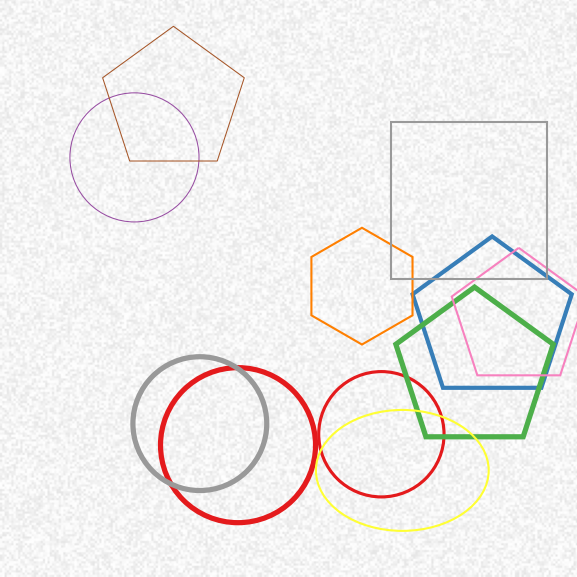[{"shape": "circle", "thickness": 2.5, "radius": 0.67, "center": [0.412, 0.228]}, {"shape": "circle", "thickness": 1.5, "radius": 0.54, "center": [0.66, 0.247]}, {"shape": "pentagon", "thickness": 2, "radius": 0.72, "center": [0.852, 0.445]}, {"shape": "pentagon", "thickness": 2.5, "radius": 0.72, "center": [0.822, 0.359]}, {"shape": "circle", "thickness": 0.5, "radius": 0.56, "center": [0.233, 0.727]}, {"shape": "hexagon", "thickness": 1, "radius": 0.51, "center": [0.627, 0.504]}, {"shape": "oval", "thickness": 1, "radius": 0.75, "center": [0.697, 0.185]}, {"shape": "pentagon", "thickness": 0.5, "radius": 0.64, "center": [0.3, 0.825]}, {"shape": "pentagon", "thickness": 1, "radius": 0.61, "center": [0.898, 0.448]}, {"shape": "circle", "thickness": 2.5, "radius": 0.58, "center": [0.346, 0.266]}, {"shape": "square", "thickness": 1, "radius": 0.68, "center": [0.812, 0.652]}]